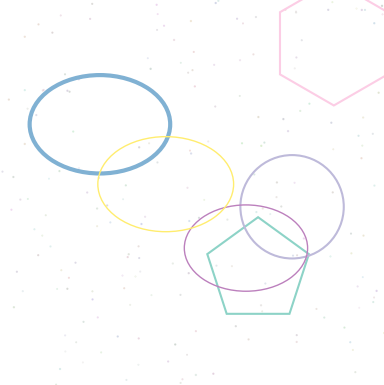[{"shape": "pentagon", "thickness": 1.5, "radius": 0.69, "center": [0.67, 0.297]}, {"shape": "circle", "thickness": 1.5, "radius": 0.67, "center": [0.759, 0.463]}, {"shape": "oval", "thickness": 3, "radius": 0.91, "center": [0.26, 0.677]}, {"shape": "hexagon", "thickness": 1.5, "radius": 0.81, "center": [0.867, 0.888]}, {"shape": "oval", "thickness": 1, "radius": 0.8, "center": [0.639, 0.356]}, {"shape": "oval", "thickness": 1, "radius": 0.88, "center": [0.43, 0.522]}]